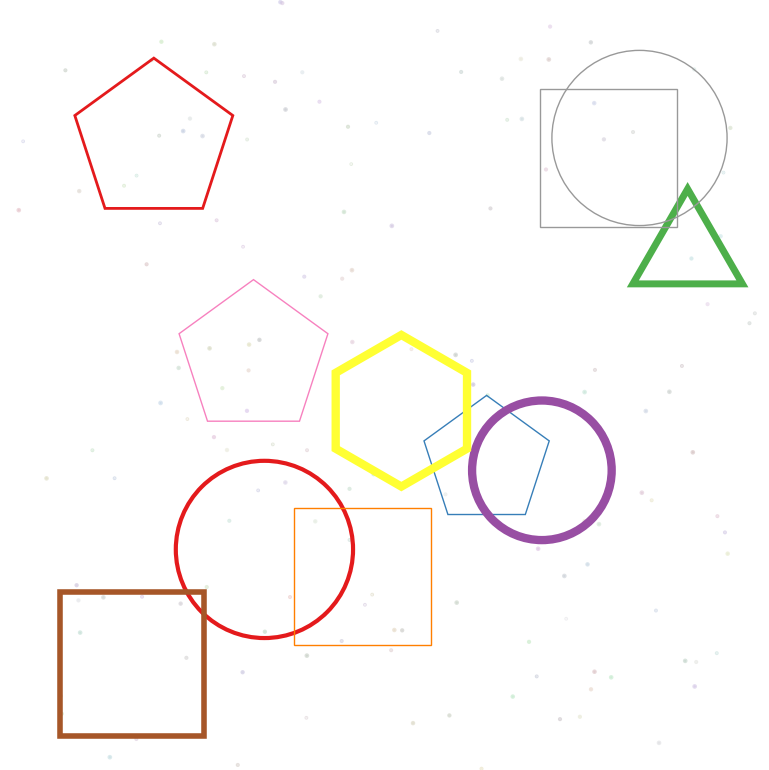[{"shape": "circle", "thickness": 1.5, "radius": 0.58, "center": [0.343, 0.286]}, {"shape": "pentagon", "thickness": 1, "radius": 0.54, "center": [0.2, 0.817]}, {"shape": "pentagon", "thickness": 0.5, "radius": 0.43, "center": [0.632, 0.401]}, {"shape": "triangle", "thickness": 2.5, "radius": 0.41, "center": [0.893, 0.672]}, {"shape": "circle", "thickness": 3, "radius": 0.45, "center": [0.704, 0.389]}, {"shape": "square", "thickness": 0.5, "radius": 0.44, "center": [0.471, 0.251]}, {"shape": "hexagon", "thickness": 3, "radius": 0.49, "center": [0.521, 0.467]}, {"shape": "square", "thickness": 2, "radius": 0.47, "center": [0.171, 0.138]}, {"shape": "pentagon", "thickness": 0.5, "radius": 0.51, "center": [0.329, 0.535]}, {"shape": "circle", "thickness": 0.5, "radius": 0.57, "center": [0.831, 0.821]}, {"shape": "square", "thickness": 0.5, "radius": 0.45, "center": [0.79, 0.794]}]